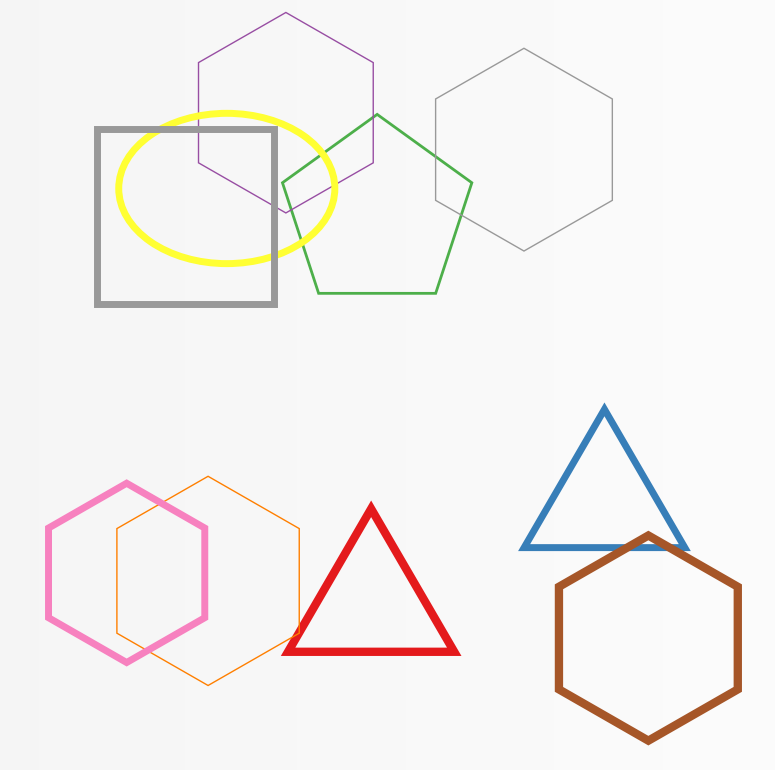[{"shape": "triangle", "thickness": 3, "radius": 0.62, "center": [0.479, 0.215]}, {"shape": "triangle", "thickness": 2.5, "radius": 0.6, "center": [0.78, 0.349]}, {"shape": "pentagon", "thickness": 1, "radius": 0.64, "center": [0.487, 0.723]}, {"shape": "hexagon", "thickness": 0.5, "radius": 0.65, "center": [0.369, 0.854]}, {"shape": "hexagon", "thickness": 0.5, "radius": 0.68, "center": [0.268, 0.246]}, {"shape": "oval", "thickness": 2.5, "radius": 0.7, "center": [0.293, 0.755]}, {"shape": "hexagon", "thickness": 3, "radius": 0.67, "center": [0.837, 0.171]}, {"shape": "hexagon", "thickness": 2.5, "radius": 0.58, "center": [0.163, 0.256]}, {"shape": "square", "thickness": 2.5, "radius": 0.57, "center": [0.24, 0.719]}, {"shape": "hexagon", "thickness": 0.5, "radius": 0.66, "center": [0.676, 0.806]}]